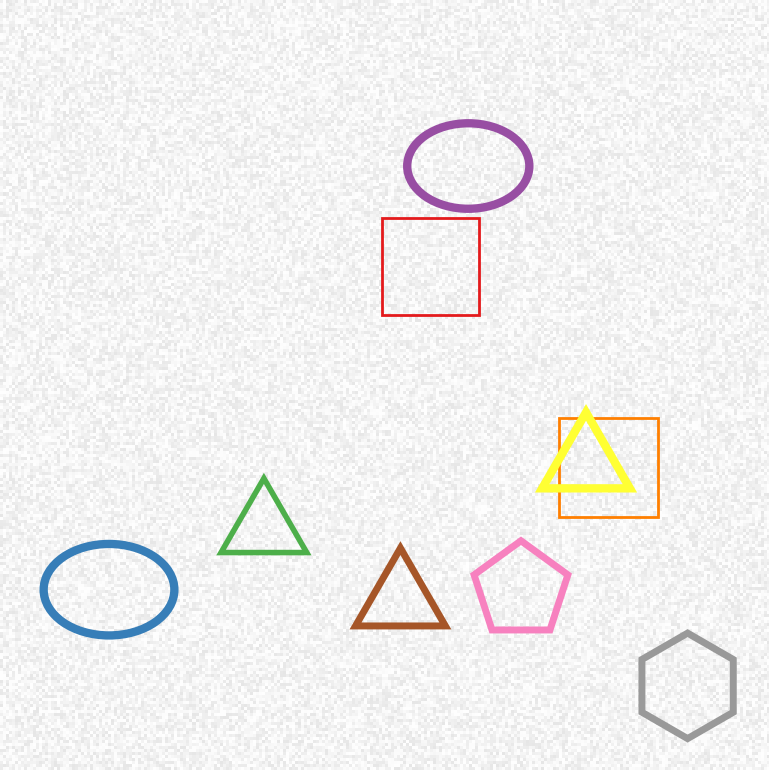[{"shape": "square", "thickness": 1, "radius": 0.31, "center": [0.559, 0.654]}, {"shape": "oval", "thickness": 3, "radius": 0.42, "center": [0.142, 0.234]}, {"shape": "triangle", "thickness": 2, "radius": 0.32, "center": [0.343, 0.315]}, {"shape": "oval", "thickness": 3, "radius": 0.4, "center": [0.608, 0.784]}, {"shape": "square", "thickness": 1, "radius": 0.32, "center": [0.79, 0.393]}, {"shape": "triangle", "thickness": 3, "radius": 0.33, "center": [0.761, 0.399]}, {"shape": "triangle", "thickness": 2.5, "radius": 0.34, "center": [0.52, 0.221]}, {"shape": "pentagon", "thickness": 2.5, "radius": 0.32, "center": [0.677, 0.234]}, {"shape": "hexagon", "thickness": 2.5, "radius": 0.34, "center": [0.893, 0.109]}]